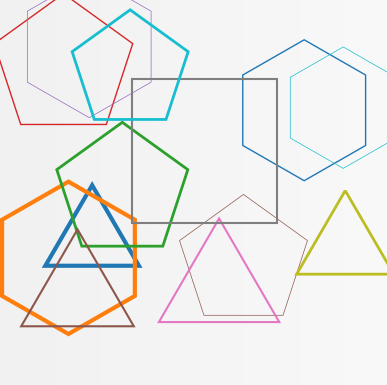[{"shape": "hexagon", "thickness": 1, "radius": 0.92, "center": [0.785, 0.714]}, {"shape": "triangle", "thickness": 3, "radius": 0.7, "center": [0.238, 0.379]}, {"shape": "hexagon", "thickness": 3, "radius": 0.99, "center": [0.177, 0.33]}, {"shape": "pentagon", "thickness": 2, "radius": 0.89, "center": [0.316, 0.504]}, {"shape": "pentagon", "thickness": 1, "radius": 0.94, "center": [0.164, 0.829]}, {"shape": "hexagon", "thickness": 0.5, "radius": 0.92, "center": [0.23, 0.879]}, {"shape": "pentagon", "thickness": 0.5, "radius": 0.87, "center": [0.628, 0.321]}, {"shape": "triangle", "thickness": 1.5, "radius": 0.84, "center": [0.2, 0.236]}, {"shape": "triangle", "thickness": 1.5, "radius": 0.9, "center": [0.565, 0.253]}, {"shape": "square", "thickness": 1.5, "radius": 0.94, "center": [0.527, 0.607]}, {"shape": "triangle", "thickness": 2, "radius": 0.72, "center": [0.891, 0.36]}, {"shape": "hexagon", "thickness": 0.5, "radius": 0.79, "center": [0.886, 0.72]}, {"shape": "pentagon", "thickness": 2, "radius": 0.79, "center": [0.336, 0.817]}]